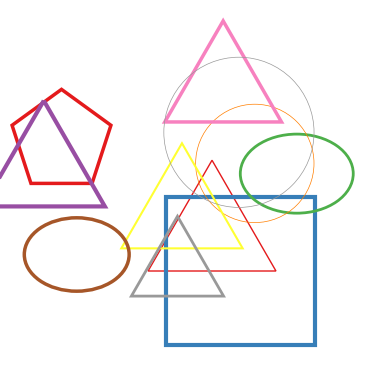[{"shape": "pentagon", "thickness": 2.5, "radius": 0.68, "center": [0.16, 0.633]}, {"shape": "triangle", "thickness": 1, "radius": 0.96, "center": [0.551, 0.392]}, {"shape": "square", "thickness": 3, "radius": 0.97, "center": [0.624, 0.296]}, {"shape": "oval", "thickness": 2, "radius": 0.73, "center": [0.771, 0.549]}, {"shape": "triangle", "thickness": 3, "radius": 0.92, "center": [0.114, 0.555]}, {"shape": "circle", "thickness": 0.5, "radius": 0.77, "center": [0.662, 0.576]}, {"shape": "triangle", "thickness": 1.5, "radius": 0.91, "center": [0.473, 0.446]}, {"shape": "oval", "thickness": 2.5, "radius": 0.68, "center": [0.199, 0.339]}, {"shape": "triangle", "thickness": 2.5, "radius": 0.87, "center": [0.58, 0.771]}, {"shape": "triangle", "thickness": 2, "radius": 0.69, "center": [0.461, 0.3]}, {"shape": "circle", "thickness": 0.5, "radius": 0.98, "center": [0.621, 0.656]}]